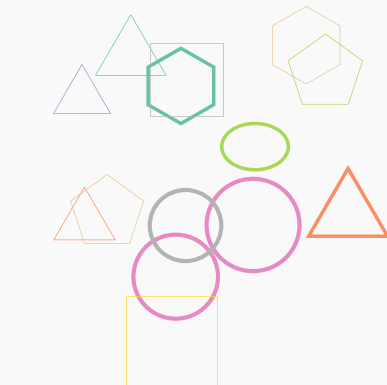[{"shape": "triangle", "thickness": 0.5, "radius": 0.53, "center": [0.337, 0.857]}, {"shape": "hexagon", "thickness": 2.5, "radius": 0.49, "center": [0.467, 0.777]}, {"shape": "triangle", "thickness": 0.5, "radius": 0.46, "center": [0.218, 0.423]}, {"shape": "triangle", "thickness": 2.5, "radius": 0.59, "center": [0.898, 0.445]}, {"shape": "triangle", "thickness": 0.5, "radius": 0.42, "center": [0.212, 0.748]}, {"shape": "circle", "thickness": 3, "radius": 0.55, "center": [0.454, 0.281]}, {"shape": "circle", "thickness": 3, "radius": 0.6, "center": [0.653, 0.416]}, {"shape": "pentagon", "thickness": 0.5, "radius": 0.5, "center": [0.84, 0.811]}, {"shape": "oval", "thickness": 2.5, "radius": 0.43, "center": [0.658, 0.619]}, {"shape": "square", "thickness": 0.5, "radius": 0.58, "center": [0.443, 0.114]}, {"shape": "hexagon", "thickness": 0.5, "radius": 0.5, "center": [0.79, 0.883]}, {"shape": "pentagon", "thickness": 0.5, "radius": 0.49, "center": [0.277, 0.448]}, {"shape": "circle", "thickness": 3, "radius": 0.46, "center": [0.479, 0.414]}, {"shape": "square", "thickness": 0.5, "radius": 0.47, "center": [0.481, 0.793]}]